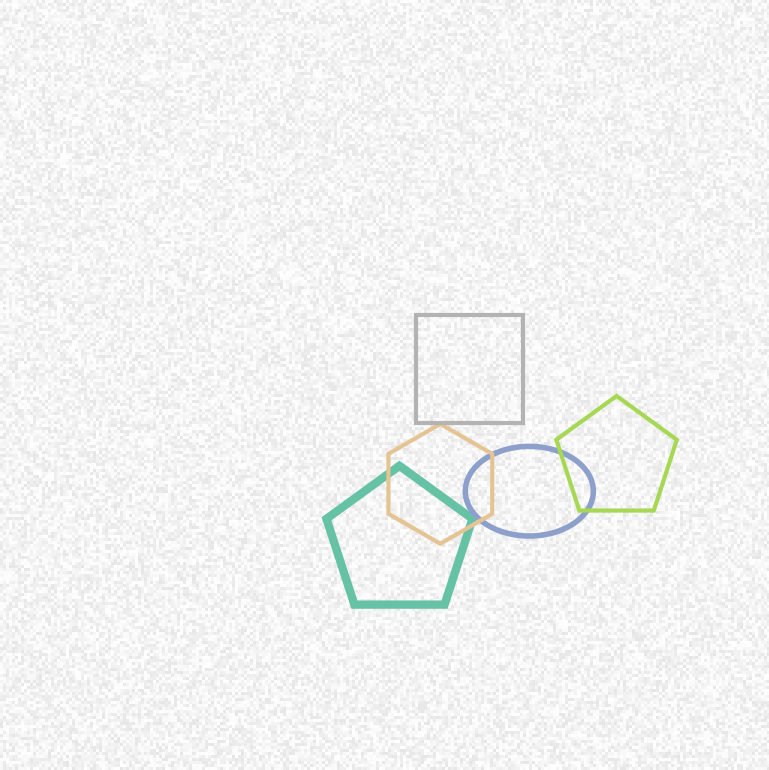[{"shape": "pentagon", "thickness": 3, "radius": 0.5, "center": [0.519, 0.295]}, {"shape": "oval", "thickness": 2, "radius": 0.42, "center": [0.687, 0.362]}, {"shape": "pentagon", "thickness": 1.5, "radius": 0.41, "center": [0.801, 0.403]}, {"shape": "hexagon", "thickness": 1.5, "radius": 0.39, "center": [0.572, 0.372]}, {"shape": "square", "thickness": 1.5, "radius": 0.35, "center": [0.61, 0.521]}]